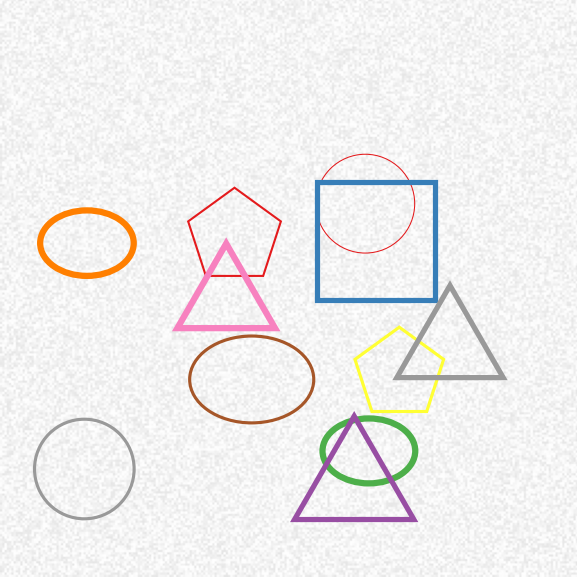[{"shape": "circle", "thickness": 0.5, "radius": 0.43, "center": [0.633, 0.646]}, {"shape": "pentagon", "thickness": 1, "radius": 0.42, "center": [0.406, 0.59]}, {"shape": "square", "thickness": 2.5, "radius": 0.51, "center": [0.651, 0.581]}, {"shape": "oval", "thickness": 3, "radius": 0.4, "center": [0.639, 0.218]}, {"shape": "triangle", "thickness": 2.5, "radius": 0.6, "center": [0.613, 0.159]}, {"shape": "oval", "thickness": 3, "radius": 0.41, "center": [0.151, 0.578]}, {"shape": "pentagon", "thickness": 1.5, "radius": 0.4, "center": [0.691, 0.352]}, {"shape": "oval", "thickness": 1.5, "radius": 0.54, "center": [0.436, 0.342]}, {"shape": "triangle", "thickness": 3, "radius": 0.49, "center": [0.392, 0.48]}, {"shape": "circle", "thickness": 1.5, "radius": 0.43, "center": [0.146, 0.187]}, {"shape": "triangle", "thickness": 2.5, "radius": 0.53, "center": [0.779, 0.398]}]